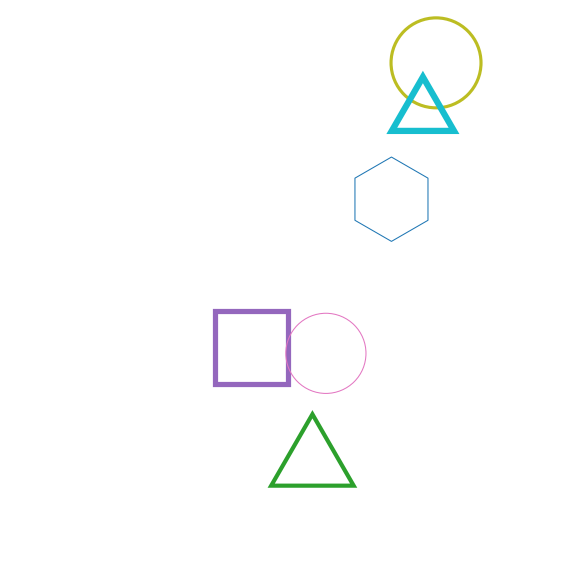[{"shape": "hexagon", "thickness": 0.5, "radius": 0.37, "center": [0.678, 0.654]}, {"shape": "triangle", "thickness": 2, "radius": 0.41, "center": [0.541, 0.199]}, {"shape": "square", "thickness": 2.5, "radius": 0.32, "center": [0.436, 0.397]}, {"shape": "circle", "thickness": 0.5, "radius": 0.35, "center": [0.564, 0.387]}, {"shape": "circle", "thickness": 1.5, "radius": 0.39, "center": [0.755, 0.89]}, {"shape": "triangle", "thickness": 3, "radius": 0.31, "center": [0.732, 0.804]}]